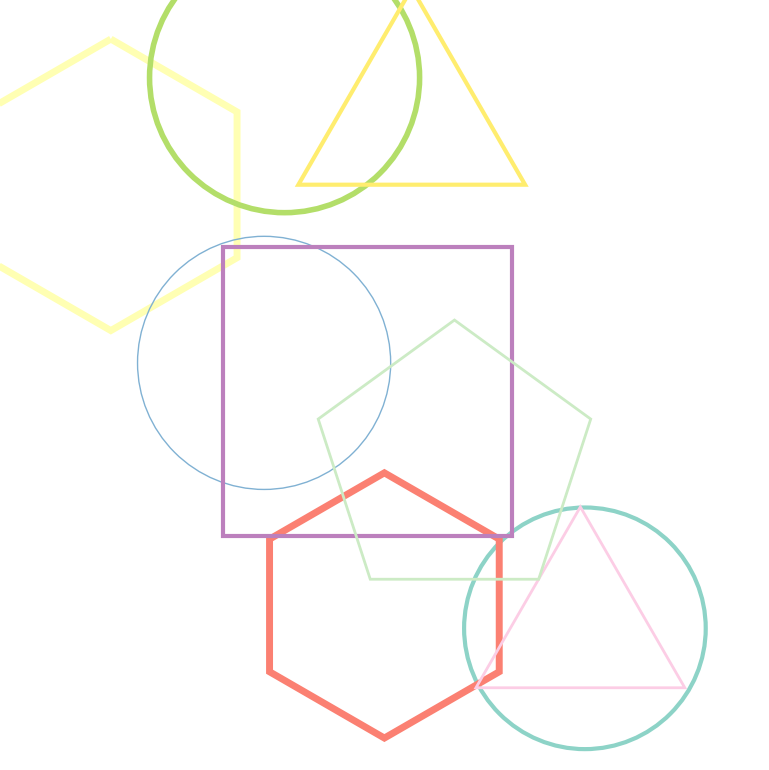[{"shape": "circle", "thickness": 1.5, "radius": 0.78, "center": [0.76, 0.184]}, {"shape": "hexagon", "thickness": 2.5, "radius": 0.95, "center": [0.144, 0.76]}, {"shape": "hexagon", "thickness": 2.5, "radius": 0.86, "center": [0.499, 0.214]}, {"shape": "circle", "thickness": 0.5, "radius": 0.82, "center": [0.343, 0.529]}, {"shape": "circle", "thickness": 2, "radius": 0.88, "center": [0.37, 0.899]}, {"shape": "triangle", "thickness": 1, "radius": 0.78, "center": [0.754, 0.185]}, {"shape": "square", "thickness": 1.5, "radius": 0.94, "center": [0.477, 0.492]}, {"shape": "pentagon", "thickness": 1, "radius": 0.93, "center": [0.59, 0.398]}, {"shape": "triangle", "thickness": 1.5, "radius": 0.85, "center": [0.535, 0.845]}]